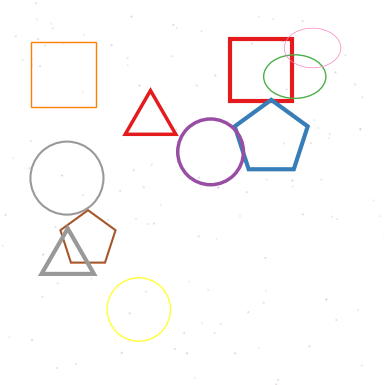[{"shape": "triangle", "thickness": 2.5, "radius": 0.38, "center": [0.391, 0.689]}, {"shape": "square", "thickness": 3, "radius": 0.4, "center": [0.678, 0.818]}, {"shape": "pentagon", "thickness": 3, "radius": 0.5, "center": [0.704, 0.641]}, {"shape": "oval", "thickness": 1, "radius": 0.4, "center": [0.766, 0.801]}, {"shape": "circle", "thickness": 2.5, "radius": 0.43, "center": [0.547, 0.606]}, {"shape": "square", "thickness": 1, "radius": 0.42, "center": [0.165, 0.806]}, {"shape": "circle", "thickness": 1, "radius": 0.41, "center": [0.361, 0.196]}, {"shape": "pentagon", "thickness": 1.5, "radius": 0.38, "center": [0.229, 0.379]}, {"shape": "oval", "thickness": 0.5, "radius": 0.37, "center": [0.812, 0.875]}, {"shape": "triangle", "thickness": 3, "radius": 0.39, "center": [0.176, 0.328]}, {"shape": "circle", "thickness": 1.5, "radius": 0.47, "center": [0.174, 0.537]}]